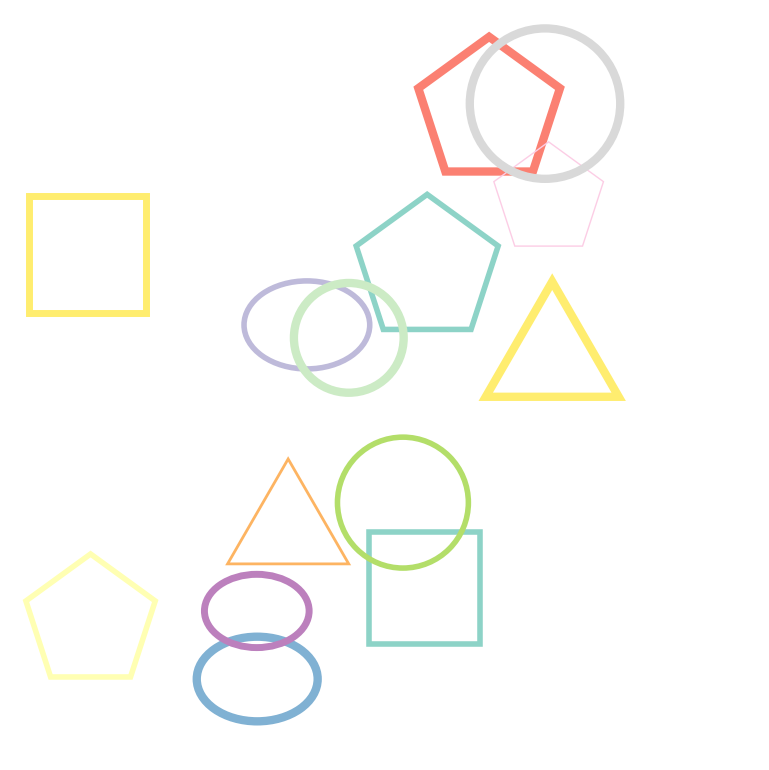[{"shape": "square", "thickness": 2, "radius": 0.36, "center": [0.551, 0.236]}, {"shape": "pentagon", "thickness": 2, "radius": 0.48, "center": [0.555, 0.651]}, {"shape": "pentagon", "thickness": 2, "radius": 0.44, "center": [0.118, 0.192]}, {"shape": "oval", "thickness": 2, "radius": 0.41, "center": [0.399, 0.578]}, {"shape": "pentagon", "thickness": 3, "radius": 0.48, "center": [0.635, 0.855]}, {"shape": "oval", "thickness": 3, "radius": 0.39, "center": [0.334, 0.118]}, {"shape": "triangle", "thickness": 1, "radius": 0.45, "center": [0.374, 0.313]}, {"shape": "circle", "thickness": 2, "radius": 0.43, "center": [0.523, 0.347]}, {"shape": "pentagon", "thickness": 0.5, "radius": 0.37, "center": [0.713, 0.741]}, {"shape": "circle", "thickness": 3, "radius": 0.49, "center": [0.708, 0.865]}, {"shape": "oval", "thickness": 2.5, "radius": 0.34, "center": [0.333, 0.207]}, {"shape": "circle", "thickness": 3, "radius": 0.36, "center": [0.453, 0.561]}, {"shape": "square", "thickness": 2.5, "radius": 0.38, "center": [0.114, 0.669]}, {"shape": "triangle", "thickness": 3, "radius": 0.5, "center": [0.717, 0.535]}]